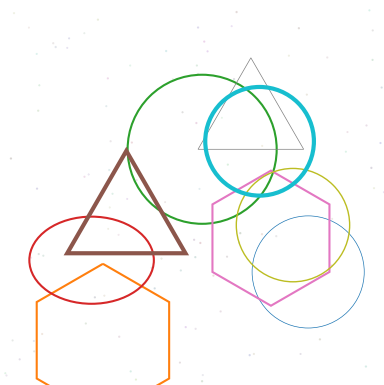[{"shape": "circle", "thickness": 0.5, "radius": 0.73, "center": [0.8, 0.294]}, {"shape": "hexagon", "thickness": 1.5, "radius": 0.99, "center": [0.267, 0.116]}, {"shape": "circle", "thickness": 1.5, "radius": 0.97, "center": [0.525, 0.612]}, {"shape": "oval", "thickness": 1.5, "radius": 0.81, "center": [0.238, 0.324]}, {"shape": "triangle", "thickness": 3, "radius": 0.89, "center": [0.328, 0.431]}, {"shape": "hexagon", "thickness": 1.5, "radius": 0.88, "center": [0.704, 0.381]}, {"shape": "triangle", "thickness": 0.5, "radius": 0.79, "center": [0.652, 0.691]}, {"shape": "circle", "thickness": 1, "radius": 0.74, "center": [0.761, 0.415]}, {"shape": "circle", "thickness": 3, "radius": 0.71, "center": [0.674, 0.633]}]